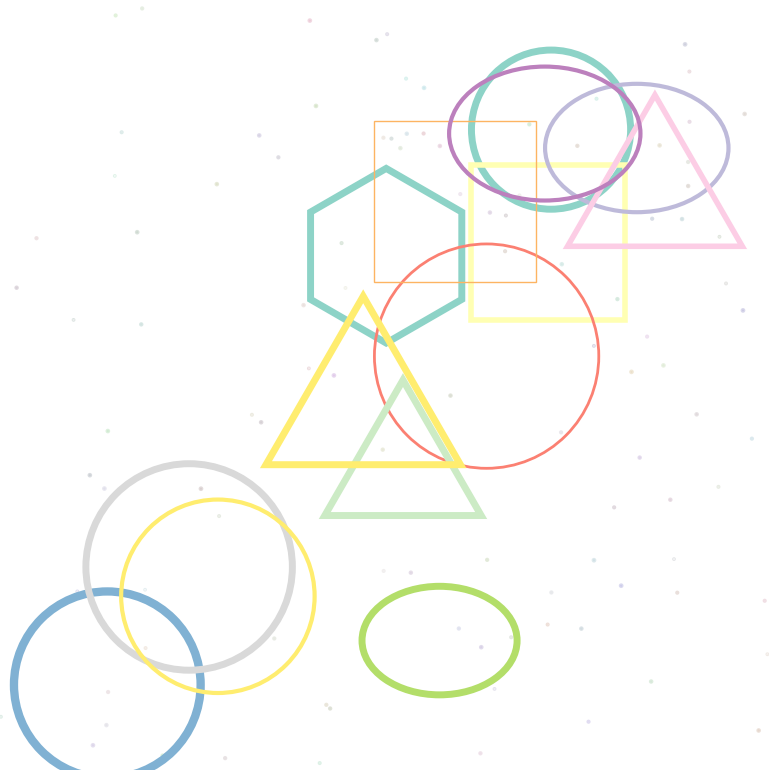[{"shape": "circle", "thickness": 2.5, "radius": 0.52, "center": [0.716, 0.832]}, {"shape": "hexagon", "thickness": 2.5, "radius": 0.57, "center": [0.502, 0.668]}, {"shape": "square", "thickness": 2, "radius": 0.5, "center": [0.712, 0.685]}, {"shape": "oval", "thickness": 1.5, "radius": 0.6, "center": [0.827, 0.808]}, {"shape": "circle", "thickness": 1, "radius": 0.73, "center": [0.632, 0.537]}, {"shape": "circle", "thickness": 3, "radius": 0.61, "center": [0.139, 0.111]}, {"shape": "square", "thickness": 0.5, "radius": 0.52, "center": [0.591, 0.738]}, {"shape": "oval", "thickness": 2.5, "radius": 0.5, "center": [0.571, 0.168]}, {"shape": "triangle", "thickness": 2, "radius": 0.66, "center": [0.851, 0.746]}, {"shape": "circle", "thickness": 2.5, "radius": 0.67, "center": [0.246, 0.264]}, {"shape": "oval", "thickness": 1.5, "radius": 0.62, "center": [0.708, 0.827]}, {"shape": "triangle", "thickness": 2.5, "radius": 0.59, "center": [0.523, 0.389]}, {"shape": "triangle", "thickness": 2.5, "radius": 0.73, "center": [0.472, 0.469]}, {"shape": "circle", "thickness": 1.5, "radius": 0.63, "center": [0.283, 0.226]}]